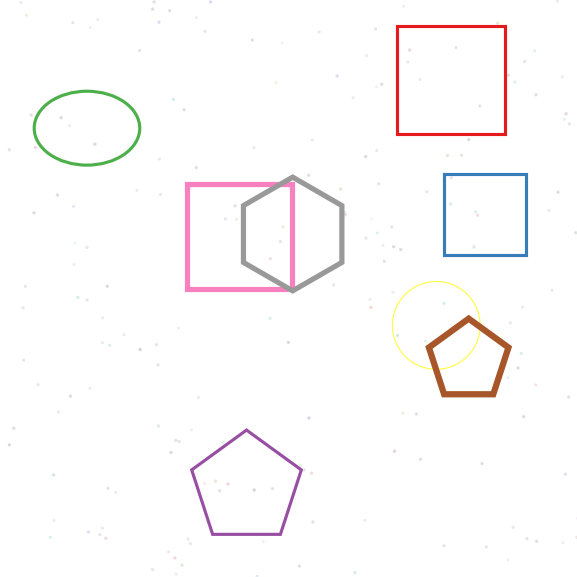[{"shape": "square", "thickness": 1.5, "radius": 0.47, "center": [0.781, 0.861]}, {"shape": "square", "thickness": 1.5, "radius": 0.35, "center": [0.84, 0.628]}, {"shape": "oval", "thickness": 1.5, "radius": 0.46, "center": [0.151, 0.777]}, {"shape": "pentagon", "thickness": 1.5, "radius": 0.5, "center": [0.427, 0.155]}, {"shape": "circle", "thickness": 0.5, "radius": 0.38, "center": [0.755, 0.436]}, {"shape": "pentagon", "thickness": 3, "radius": 0.36, "center": [0.812, 0.375]}, {"shape": "square", "thickness": 2.5, "radius": 0.45, "center": [0.414, 0.59]}, {"shape": "hexagon", "thickness": 2.5, "radius": 0.49, "center": [0.507, 0.594]}]